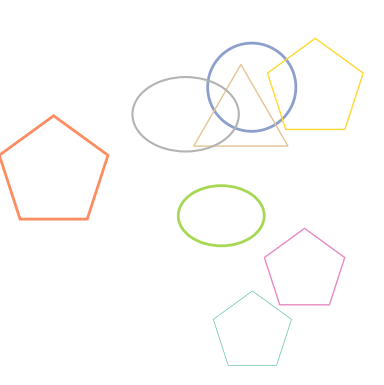[{"shape": "pentagon", "thickness": 0.5, "radius": 0.53, "center": [0.656, 0.137]}, {"shape": "pentagon", "thickness": 2, "radius": 0.74, "center": [0.139, 0.551]}, {"shape": "circle", "thickness": 2, "radius": 0.57, "center": [0.654, 0.773]}, {"shape": "pentagon", "thickness": 1, "radius": 0.55, "center": [0.791, 0.297]}, {"shape": "oval", "thickness": 2, "radius": 0.56, "center": [0.575, 0.44]}, {"shape": "pentagon", "thickness": 1, "radius": 0.65, "center": [0.819, 0.77]}, {"shape": "triangle", "thickness": 1, "radius": 0.71, "center": [0.626, 0.691]}, {"shape": "oval", "thickness": 1.5, "radius": 0.69, "center": [0.482, 0.703]}]